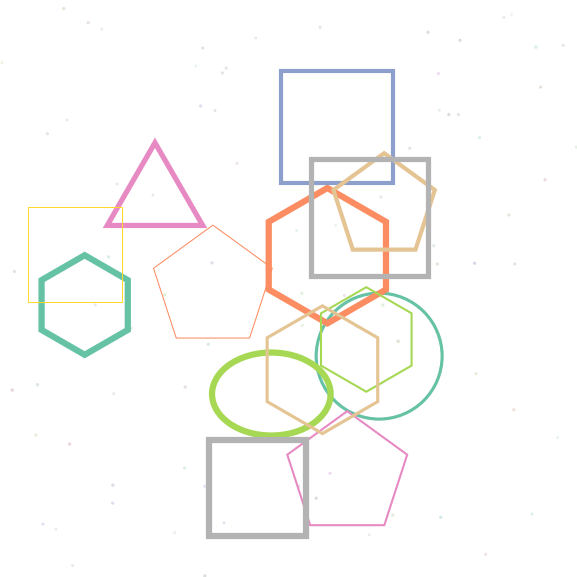[{"shape": "hexagon", "thickness": 3, "radius": 0.43, "center": [0.147, 0.471]}, {"shape": "circle", "thickness": 1.5, "radius": 0.55, "center": [0.657, 0.382]}, {"shape": "hexagon", "thickness": 3, "radius": 0.59, "center": [0.567, 0.556]}, {"shape": "pentagon", "thickness": 0.5, "radius": 0.54, "center": [0.369, 0.501]}, {"shape": "square", "thickness": 2, "radius": 0.48, "center": [0.583, 0.779]}, {"shape": "triangle", "thickness": 2.5, "radius": 0.48, "center": [0.268, 0.656]}, {"shape": "pentagon", "thickness": 1, "radius": 0.55, "center": [0.601, 0.178]}, {"shape": "oval", "thickness": 3, "radius": 0.51, "center": [0.47, 0.317]}, {"shape": "hexagon", "thickness": 1, "radius": 0.45, "center": [0.634, 0.411]}, {"shape": "square", "thickness": 0.5, "radius": 0.41, "center": [0.13, 0.559]}, {"shape": "pentagon", "thickness": 2, "radius": 0.46, "center": [0.665, 0.642]}, {"shape": "hexagon", "thickness": 1.5, "radius": 0.55, "center": [0.558, 0.359]}, {"shape": "square", "thickness": 3, "radius": 0.42, "center": [0.446, 0.154]}, {"shape": "square", "thickness": 2.5, "radius": 0.51, "center": [0.639, 0.623]}]